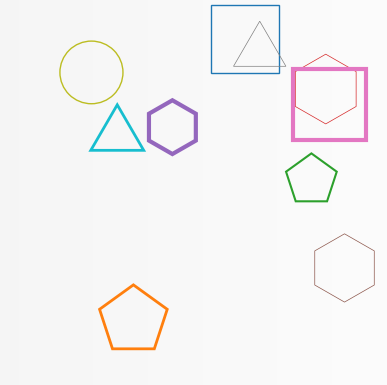[{"shape": "square", "thickness": 1, "radius": 0.44, "center": [0.632, 0.898]}, {"shape": "pentagon", "thickness": 2, "radius": 0.46, "center": [0.344, 0.168]}, {"shape": "pentagon", "thickness": 1.5, "radius": 0.34, "center": [0.804, 0.533]}, {"shape": "hexagon", "thickness": 0.5, "radius": 0.45, "center": [0.841, 0.769]}, {"shape": "hexagon", "thickness": 3, "radius": 0.35, "center": [0.445, 0.67]}, {"shape": "hexagon", "thickness": 0.5, "radius": 0.44, "center": [0.889, 0.304]}, {"shape": "square", "thickness": 3, "radius": 0.47, "center": [0.851, 0.729]}, {"shape": "triangle", "thickness": 0.5, "radius": 0.39, "center": [0.67, 0.867]}, {"shape": "circle", "thickness": 1, "radius": 0.41, "center": [0.236, 0.812]}, {"shape": "triangle", "thickness": 2, "radius": 0.39, "center": [0.303, 0.649]}]